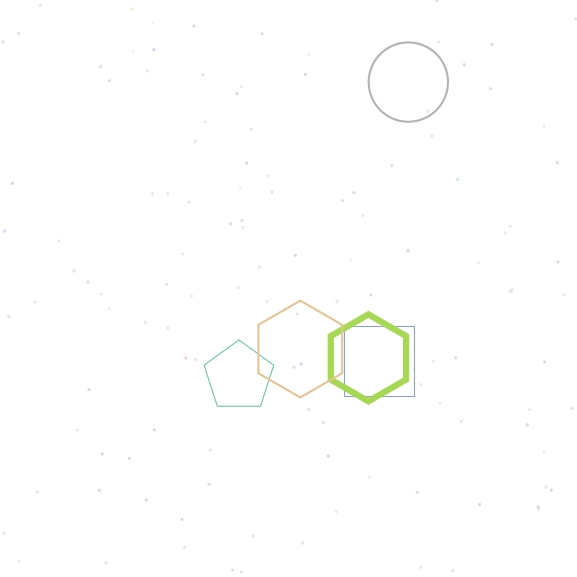[{"shape": "pentagon", "thickness": 0.5, "radius": 0.32, "center": [0.414, 0.347]}, {"shape": "square", "thickness": 0.5, "radius": 0.3, "center": [0.656, 0.374]}, {"shape": "hexagon", "thickness": 3, "radius": 0.38, "center": [0.638, 0.38]}, {"shape": "hexagon", "thickness": 1, "radius": 0.42, "center": [0.52, 0.395]}, {"shape": "circle", "thickness": 1, "radius": 0.34, "center": [0.707, 0.857]}]